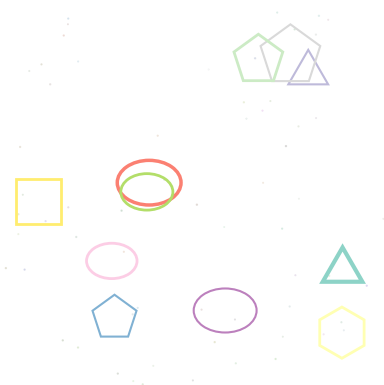[{"shape": "triangle", "thickness": 3, "radius": 0.3, "center": [0.89, 0.298]}, {"shape": "hexagon", "thickness": 2, "radius": 0.33, "center": [0.888, 0.136]}, {"shape": "triangle", "thickness": 1.5, "radius": 0.3, "center": [0.801, 0.811]}, {"shape": "oval", "thickness": 2.5, "radius": 0.41, "center": [0.387, 0.526]}, {"shape": "pentagon", "thickness": 1.5, "radius": 0.3, "center": [0.297, 0.174]}, {"shape": "oval", "thickness": 2, "radius": 0.34, "center": [0.381, 0.502]}, {"shape": "oval", "thickness": 2, "radius": 0.33, "center": [0.29, 0.322]}, {"shape": "pentagon", "thickness": 1.5, "radius": 0.41, "center": [0.754, 0.855]}, {"shape": "oval", "thickness": 1.5, "radius": 0.41, "center": [0.585, 0.194]}, {"shape": "pentagon", "thickness": 2, "radius": 0.33, "center": [0.671, 0.844]}, {"shape": "square", "thickness": 2, "radius": 0.29, "center": [0.1, 0.476]}]